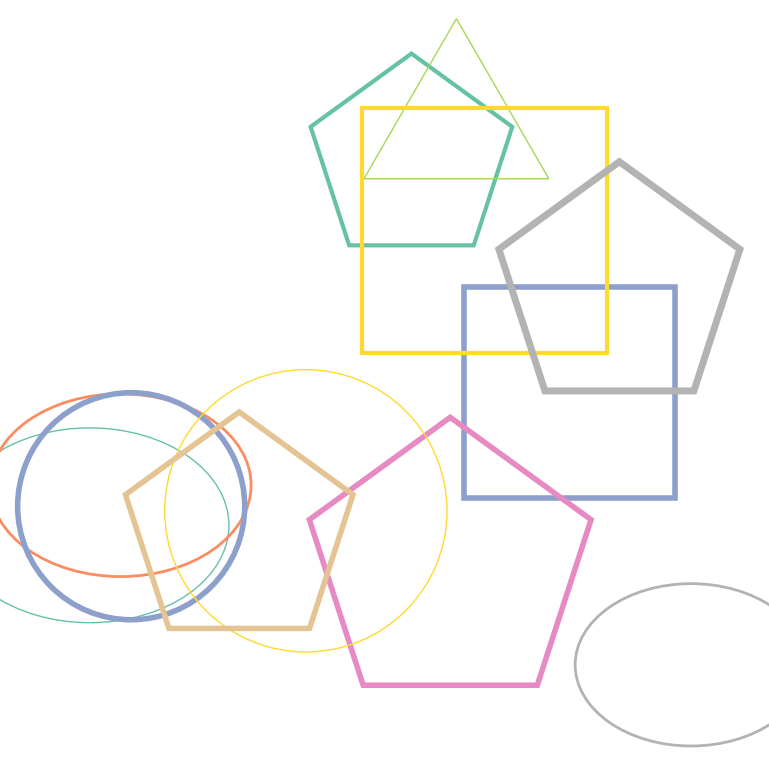[{"shape": "oval", "thickness": 0.5, "radius": 0.9, "center": [0.117, 0.318]}, {"shape": "pentagon", "thickness": 1.5, "radius": 0.69, "center": [0.534, 0.793]}, {"shape": "oval", "thickness": 1, "radius": 0.85, "center": [0.157, 0.37]}, {"shape": "circle", "thickness": 2, "radius": 0.74, "center": [0.17, 0.343]}, {"shape": "square", "thickness": 2, "radius": 0.69, "center": [0.739, 0.49]}, {"shape": "pentagon", "thickness": 2, "radius": 0.96, "center": [0.585, 0.266]}, {"shape": "triangle", "thickness": 0.5, "radius": 0.69, "center": [0.593, 0.837]}, {"shape": "circle", "thickness": 0.5, "radius": 0.92, "center": [0.397, 0.337]}, {"shape": "square", "thickness": 1.5, "radius": 0.79, "center": [0.629, 0.7]}, {"shape": "pentagon", "thickness": 2, "radius": 0.78, "center": [0.311, 0.31]}, {"shape": "oval", "thickness": 1, "radius": 0.75, "center": [0.898, 0.137]}, {"shape": "pentagon", "thickness": 2.5, "radius": 0.82, "center": [0.804, 0.625]}]